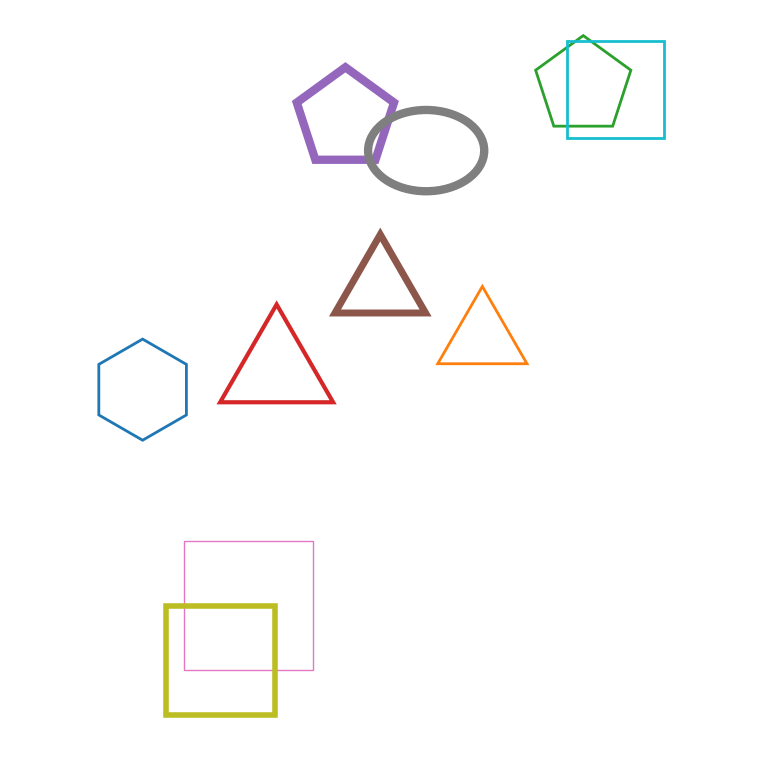[{"shape": "hexagon", "thickness": 1, "radius": 0.33, "center": [0.185, 0.494]}, {"shape": "triangle", "thickness": 1, "radius": 0.33, "center": [0.626, 0.561]}, {"shape": "pentagon", "thickness": 1, "radius": 0.33, "center": [0.757, 0.889]}, {"shape": "triangle", "thickness": 1.5, "radius": 0.42, "center": [0.359, 0.52]}, {"shape": "pentagon", "thickness": 3, "radius": 0.33, "center": [0.449, 0.846]}, {"shape": "triangle", "thickness": 2.5, "radius": 0.34, "center": [0.494, 0.627]}, {"shape": "square", "thickness": 0.5, "radius": 0.42, "center": [0.323, 0.213]}, {"shape": "oval", "thickness": 3, "radius": 0.38, "center": [0.553, 0.804]}, {"shape": "square", "thickness": 2, "radius": 0.35, "center": [0.286, 0.142]}, {"shape": "square", "thickness": 1, "radius": 0.32, "center": [0.8, 0.884]}]